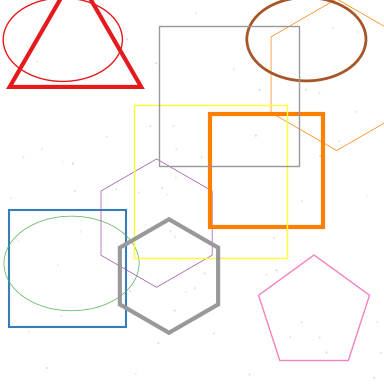[{"shape": "triangle", "thickness": 3, "radius": 0.99, "center": [0.196, 0.873]}, {"shape": "oval", "thickness": 1, "radius": 0.77, "center": [0.163, 0.897]}, {"shape": "square", "thickness": 1.5, "radius": 0.76, "center": [0.175, 0.302]}, {"shape": "oval", "thickness": 0.5, "radius": 0.88, "center": [0.186, 0.316]}, {"shape": "hexagon", "thickness": 0.5, "radius": 0.83, "center": [0.407, 0.42]}, {"shape": "hexagon", "thickness": 0.5, "radius": 0.98, "center": [0.875, 0.806]}, {"shape": "square", "thickness": 3, "radius": 0.74, "center": [0.692, 0.557]}, {"shape": "square", "thickness": 1, "radius": 0.99, "center": [0.547, 0.528]}, {"shape": "oval", "thickness": 2, "radius": 0.77, "center": [0.796, 0.898]}, {"shape": "pentagon", "thickness": 1, "radius": 0.76, "center": [0.816, 0.186]}, {"shape": "hexagon", "thickness": 3, "radius": 0.74, "center": [0.439, 0.283]}, {"shape": "square", "thickness": 1, "radius": 0.91, "center": [0.595, 0.75]}]